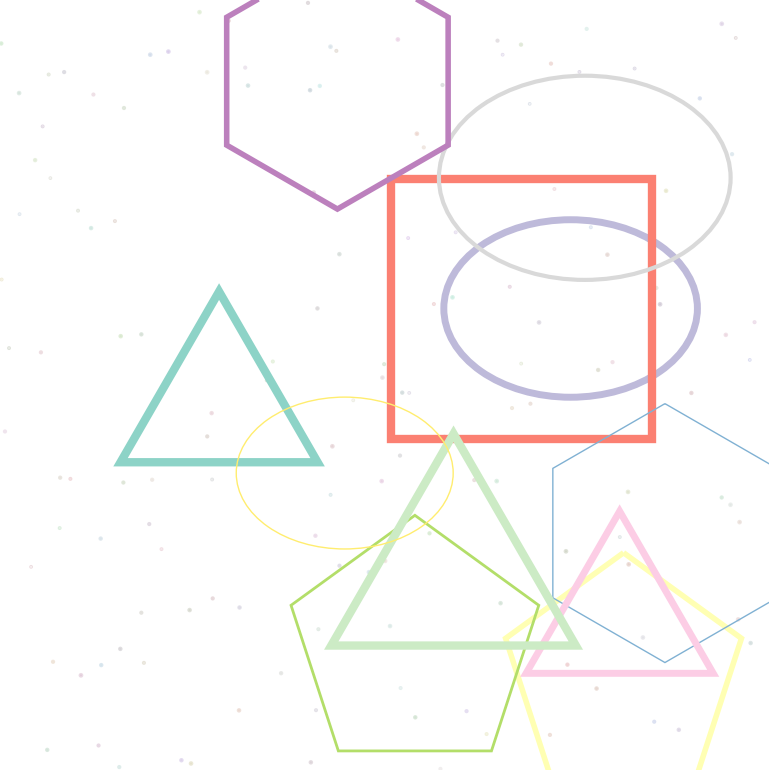[{"shape": "triangle", "thickness": 3, "radius": 0.74, "center": [0.285, 0.474]}, {"shape": "pentagon", "thickness": 2, "radius": 0.81, "center": [0.81, 0.121]}, {"shape": "oval", "thickness": 2.5, "radius": 0.82, "center": [0.741, 0.599]}, {"shape": "square", "thickness": 3, "radius": 0.85, "center": [0.677, 0.599]}, {"shape": "hexagon", "thickness": 0.5, "radius": 0.84, "center": [0.864, 0.308]}, {"shape": "pentagon", "thickness": 1, "radius": 0.85, "center": [0.539, 0.162]}, {"shape": "triangle", "thickness": 2.5, "radius": 0.7, "center": [0.805, 0.196]}, {"shape": "oval", "thickness": 1.5, "radius": 0.95, "center": [0.759, 0.769]}, {"shape": "hexagon", "thickness": 2, "radius": 0.83, "center": [0.438, 0.895]}, {"shape": "triangle", "thickness": 3, "radius": 0.92, "center": [0.589, 0.253]}, {"shape": "oval", "thickness": 0.5, "radius": 0.7, "center": [0.448, 0.386]}]